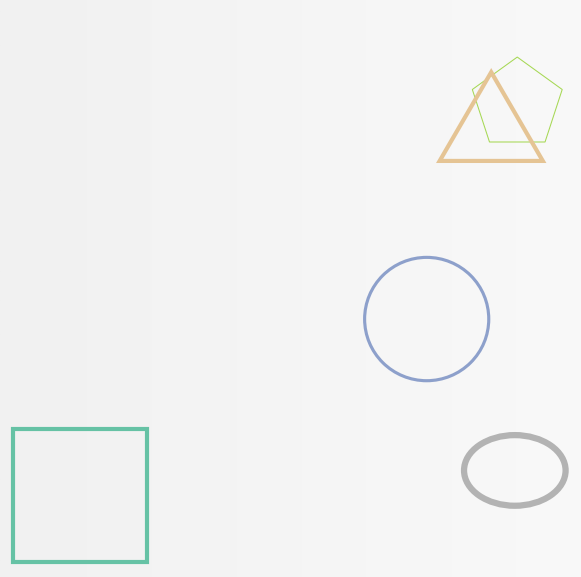[{"shape": "square", "thickness": 2, "radius": 0.58, "center": [0.138, 0.141]}, {"shape": "circle", "thickness": 1.5, "radius": 0.53, "center": [0.734, 0.447]}, {"shape": "pentagon", "thickness": 0.5, "radius": 0.41, "center": [0.89, 0.819]}, {"shape": "triangle", "thickness": 2, "radius": 0.51, "center": [0.845, 0.772]}, {"shape": "oval", "thickness": 3, "radius": 0.44, "center": [0.886, 0.185]}]